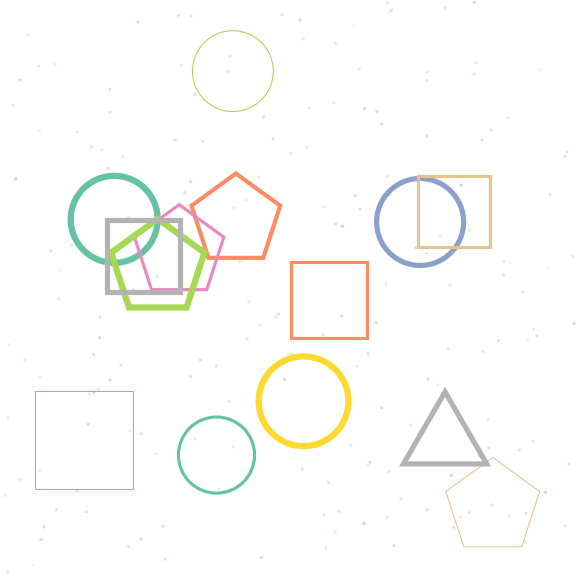[{"shape": "circle", "thickness": 1.5, "radius": 0.33, "center": [0.375, 0.211]}, {"shape": "circle", "thickness": 3, "radius": 0.38, "center": [0.198, 0.619]}, {"shape": "pentagon", "thickness": 2, "radius": 0.4, "center": [0.408, 0.618]}, {"shape": "square", "thickness": 1.5, "radius": 0.33, "center": [0.569, 0.48]}, {"shape": "circle", "thickness": 2.5, "radius": 0.38, "center": [0.728, 0.615]}, {"shape": "square", "thickness": 0.5, "radius": 0.43, "center": [0.145, 0.237]}, {"shape": "pentagon", "thickness": 1.5, "radius": 0.41, "center": [0.31, 0.563]}, {"shape": "pentagon", "thickness": 3, "radius": 0.42, "center": [0.273, 0.535]}, {"shape": "circle", "thickness": 0.5, "radius": 0.35, "center": [0.403, 0.876]}, {"shape": "circle", "thickness": 3, "radius": 0.39, "center": [0.526, 0.304]}, {"shape": "square", "thickness": 1.5, "radius": 0.31, "center": [0.786, 0.633]}, {"shape": "pentagon", "thickness": 0.5, "radius": 0.43, "center": [0.853, 0.122]}, {"shape": "square", "thickness": 2.5, "radius": 0.31, "center": [0.249, 0.556]}, {"shape": "triangle", "thickness": 2.5, "radius": 0.42, "center": [0.771, 0.237]}]